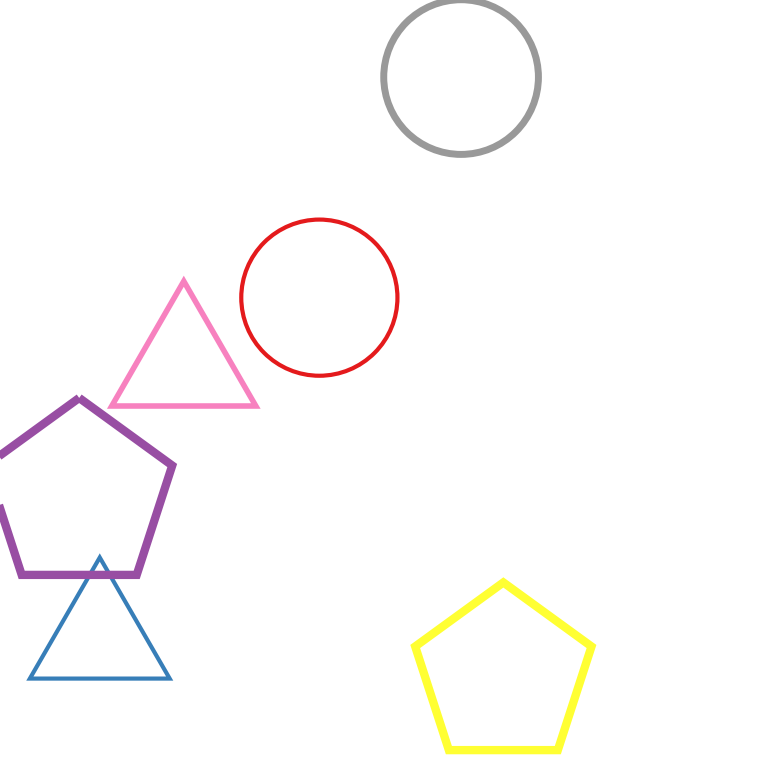[{"shape": "circle", "thickness": 1.5, "radius": 0.51, "center": [0.415, 0.613]}, {"shape": "triangle", "thickness": 1.5, "radius": 0.52, "center": [0.13, 0.171]}, {"shape": "pentagon", "thickness": 3, "radius": 0.64, "center": [0.103, 0.356]}, {"shape": "pentagon", "thickness": 3, "radius": 0.6, "center": [0.654, 0.123]}, {"shape": "triangle", "thickness": 2, "radius": 0.54, "center": [0.239, 0.527]}, {"shape": "circle", "thickness": 2.5, "radius": 0.5, "center": [0.599, 0.9]}]